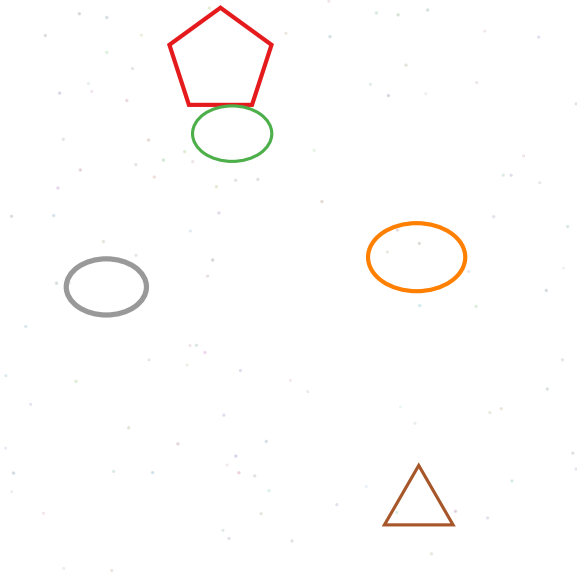[{"shape": "pentagon", "thickness": 2, "radius": 0.46, "center": [0.382, 0.893]}, {"shape": "oval", "thickness": 1.5, "radius": 0.34, "center": [0.402, 0.768]}, {"shape": "oval", "thickness": 2, "radius": 0.42, "center": [0.721, 0.554]}, {"shape": "triangle", "thickness": 1.5, "radius": 0.34, "center": [0.725, 0.125]}, {"shape": "oval", "thickness": 2.5, "radius": 0.35, "center": [0.184, 0.502]}]